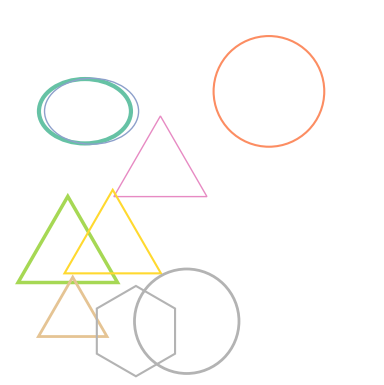[{"shape": "oval", "thickness": 3, "radius": 0.6, "center": [0.221, 0.711]}, {"shape": "circle", "thickness": 1.5, "radius": 0.72, "center": [0.699, 0.763]}, {"shape": "oval", "thickness": 1, "radius": 0.61, "center": [0.238, 0.711]}, {"shape": "triangle", "thickness": 1, "radius": 0.7, "center": [0.417, 0.559]}, {"shape": "triangle", "thickness": 2.5, "radius": 0.75, "center": [0.176, 0.341]}, {"shape": "triangle", "thickness": 1.5, "radius": 0.72, "center": [0.293, 0.362]}, {"shape": "triangle", "thickness": 2, "radius": 0.51, "center": [0.189, 0.177]}, {"shape": "hexagon", "thickness": 1.5, "radius": 0.59, "center": [0.353, 0.14]}, {"shape": "circle", "thickness": 2, "radius": 0.68, "center": [0.485, 0.166]}]